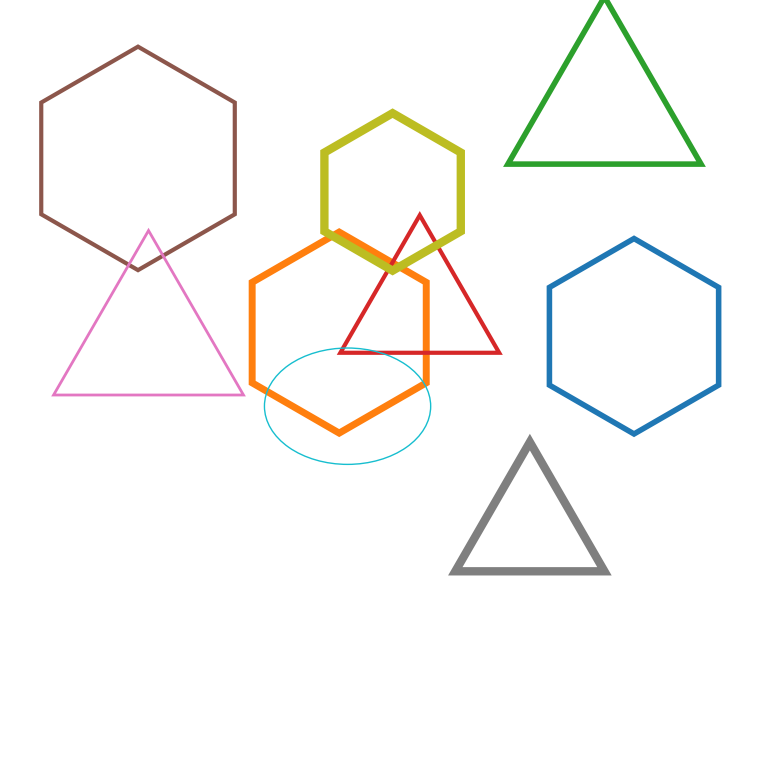[{"shape": "hexagon", "thickness": 2, "radius": 0.63, "center": [0.823, 0.563]}, {"shape": "hexagon", "thickness": 2.5, "radius": 0.65, "center": [0.441, 0.568]}, {"shape": "triangle", "thickness": 2, "radius": 0.72, "center": [0.785, 0.859]}, {"shape": "triangle", "thickness": 1.5, "radius": 0.6, "center": [0.545, 0.601]}, {"shape": "hexagon", "thickness": 1.5, "radius": 0.73, "center": [0.179, 0.794]}, {"shape": "triangle", "thickness": 1, "radius": 0.71, "center": [0.193, 0.558]}, {"shape": "triangle", "thickness": 3, "radius": 0.56, "center": [0.688, 0.314]}, {"shape": "hexagon", "thickness": 3, "radius": 0.51, "center": [0.51, 0.751]}, {"shape": "oval", "thickness": 0.5, "radius": 0.54, "center": [0.451, 0.472]}]